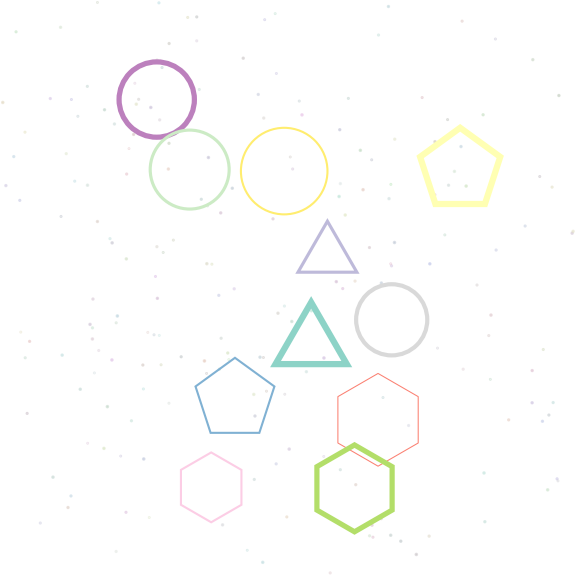[{"shape": "triangle", "thickness": 3, "radius": 0.36, "center": [0.539, 0.404]}, {"shape": "pentagon", "thickness": 3, "radius": 0.36, "center": [0.797, 0.705]}, {"shape": "triangle", "thickness": 1.5, "radius": 0.29, "center": [0.567, 0.557]}, {"shape": "hexagon", "thickness": 0.5, "radius": 0.4, "center": [0.655, 0.272]}, {"shape": "pentagon", "thickness": 1, "radius": 0.36, "center": [0.407, 0.308]}, {"shape": "hexagon", "thickness": 2.5, "radius": 0.38, "center": [0.614, 0.153]}, {"shape": "hexagon", "thickness": 1, "radius": 0.3, "center": [0.366, 0.155]}, {"shape": "circle", "thickness": 2, "radius": 0.31, "center": [0.678, 0.445]}, {"shape": "circle", "thickness": 2.5, "radius": 0.33, "center": [0.271, 0.827]}, {"shape": "circle", "thickness": 1.5, "radius": 0.34, "center": [0.328, 0.705]}, {"shape": "circle", "thickness": 1, "radius": 0.37, "center": [0.492, 0.703]}]